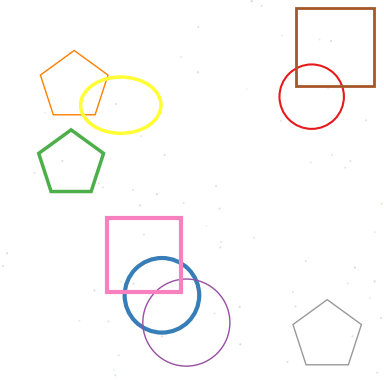[{"shape": "circle", "thickness": 1.5, "radius": 0.42, "center": [0.81, 0.749]}, {"shape": "circle", "thickness": 3, "radius": 0.48, "center": [0.421, 0.233]}, {"shape": "pentagon", "thickness": 2.5, "radius": 0.44, "center": [0.185, 0.574]}, {"shape": "circle", "thickness": 1, "radius": 0.57, "center": [0.484, 0.162]}, {"shape": "pentagon", "thickness": 1, "radius": 0.46, "center": [0.193, 0.777]}, {"shape": "oval", "thickness": 2.5, "radius": 0.52, "center": [0.314, 0.727]}, {"shape": "square", "thickness": 2, "radius": 0.51, "center": [0.87, 0.879]}, {"shape": "square", "thickness": 3, "radius": 0.48, "center": [0.373, 0.337]}, {"shape": "pentagon", "thickness": 1, "radius": 0.47, "center": [0.85, 0.128]}]